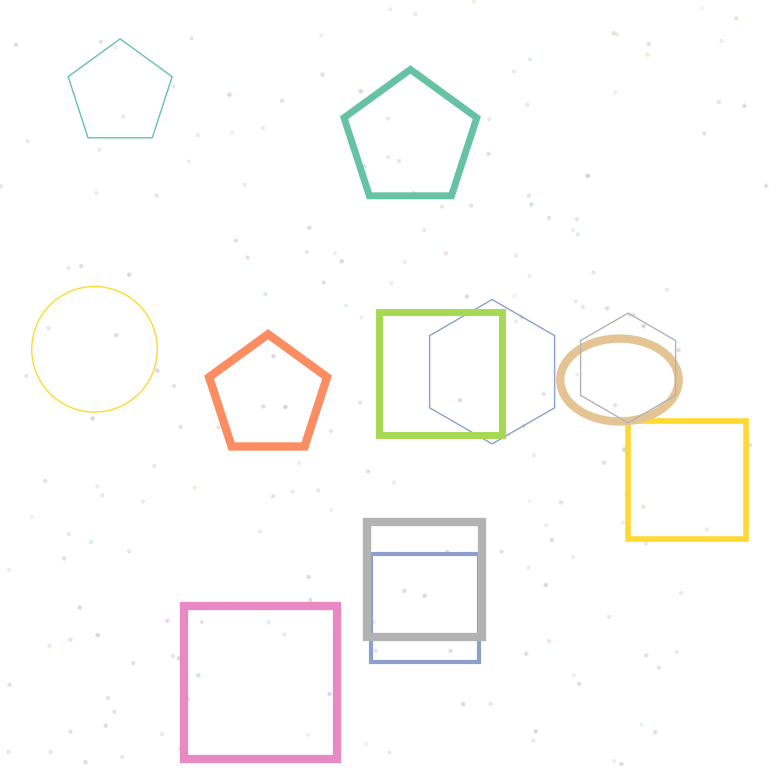[{"shape": "pentagon", "thickness": 2.5, "radius": 0.45, "center": [0.533, 0.819]}, {"shape": "pentagon", "thickness": 0.5, "radius": 0.35, "center": [0.156, 0.879]}, {"shape": "pentagon", "thickness": 3, "radius": 0.4, "center": [0.348, 0.485]}, {"shape": "square", "thickness": 1.5, "radius": 0.35, "center": [0.552, 0.21]}, {"shape": "hexagon", "thickness": 0.5, "radius": 0.47, "center": [0.639, 0.517]}, {"shape": "square", "thickness": 3, "radius": 0.5, "center": [0.338, 0.113]}, {"shape": "square", "thickness": 2.5, "radius": 0.4, "center": [0.572, 0.515]}, {"shape": "circle", "thickness": 0.5, "radius": 0.41, "center": [0.123, 0.546]}, {"shape": "square", "thickness": 2, "radius": 0.38, "center": [0.893, 0.376]}, {"shape": "oval", "thickness": 3, "radius": 0.38, "center": [0.804, 0.506]}, {"shape": "square", "thickness": 3, "radius": 0.37, "center": [0.551, 0.247]}, {"shape": "hexagon", "thickness": 0.5, "radius": 0.36, "center": [0.816, 0.522]}]